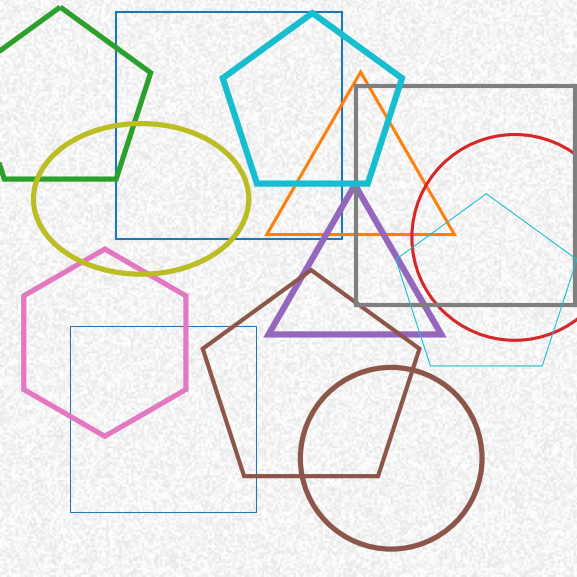[{"shape": "square", "thickness": 1, "radius": 0.98, "center": [0.397, 0.782]}, {"shape": "square", "thickness": 0.5, "radius": 0.81, "center": [0.282, 0.274]}, {"shape": "triangle", "thickness": 1.5, "radius": 0.94, "center": [0.624, 0.687]}, {"shape": "pentagon", "thickness": 2.5, "radius": 0.82, "center": [0.104, 0.822]}, {"shape": "circle", "thickness": 1.5, "radius": 0.89, "center": [0.891, 0.588]}, {"shape": "triangle", "thickness": 3, "radius": 0.86, "center": [0.615, 0.506]}, {"shape": "circle", "thickness": 2.5, "radius": 0.79, "center": [0.677, 0.206]}, {"shape": "pentagon", "thickness": 2, "radius": 0.99, "center": [0.539, 0.334]}, {"shape": "hexagon", "thickness": 2.5, "radius": 0.81, "center": [0.182, 0.406]}, {"shape": "square", "thickness": 2, "radius": 0.95, "center": [0.806, 0.66]}, {"shape": "oval", "thickness": 2.5, "radius": 0.93, "center": [0.244, 0.655]}, {"shape": "pentagon", "thickness": 0.5, "radius": 0.82, "center": [0.842, 0.499]}, {"shape": "pentagon", "thickness": 3, "radius": 0.82, "center": [0.541, 0.813]}]